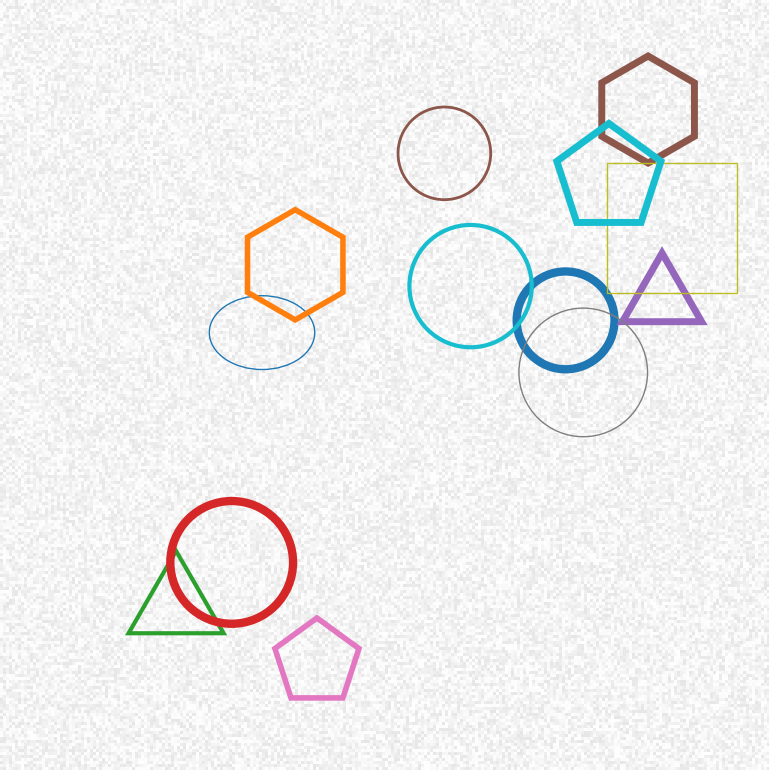[{"shape": "circle", "thickness": 3, "radius": 0.32, "center": [0.735, 0.584]}, {"shape": "oval", "thickness": 0.5, "radius": 0.34, "center": [0.34, 0.568]}, {"shape": "hexagon", "thickness": 2, "radius": 0.36, "center": [0.383, 0.656]}, {"shape": "triangle", "thickness": 1.5, "radius": 0.36, "center": [0.229, 0.213]}, {"shape": "circle", "thickness": 3, "radius": 0.4, "center": [0.301, 0.27]}, {"shape": "triangle", "thickness": 2.5, "radius": 0.3, "center": [0.86, 0.612]}, {"shape": "hexagon", "thickness": 2.5, "radius": 0.35, "center": [0.842, 0.858]}, {"shape": "circle", "thickness": 1, "radius": 0.3, "center": [0.577, 0.801]}, {"shape": "pentagon", "thickness": 2, "radius": 0.29, "center": [0.412, 0.14]}, {"shape": "circle", "thickness": 0.5, "radius": 0.42, "center": [0.757, 0.516]}, {"shape": "square", "thickness": 0.5, "radius": 0.42, "center": [0.873, 0.704]}, {"shape": "circle", "thickness": 1.5, "radius": 0.4, "center": [0.611, 0.628]}, {"shape": "pentagon", "thickness": 2.5, "radius": 0.36, "center": [0.791, 0.769]}]